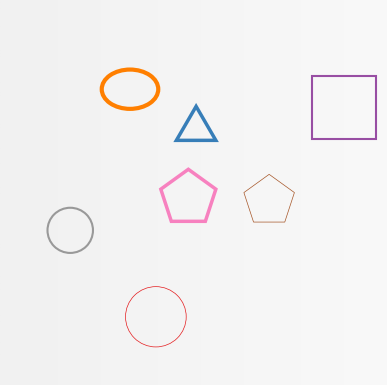[{"shape": "circle", "thickness": 0.5, "radius": 0.39, "center": [0.402, 0.177]}, {"shape": "triangle", "thickness": 2.5, "radius": 0.29, "center": [0.506, 0.665]}, {"shape": "square", "thickness": 1.5, "radius": 0.41, "center": [0.888, 0.72]}, {"shape": "oval", "thickness": 3, "radius": 0.36, "center": [0.335, 0.768]}, {"shape": "pentagon", "thickness": 0.5, "radius": 0.34, "center": [0.695, 0.479]}, {"shape": "pentagon", "thickness": 2.5, "radius": 0.37, "center": [0.486, 0.486]}, {"shape": "circle", "thickness": 1.5, "radius": 0.29, "center": [0.181, 0.402]}]